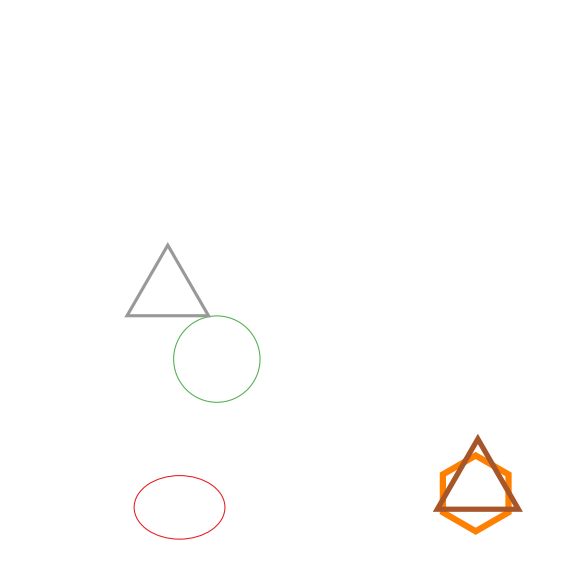[{"shape": "oval", "thickness": 0.5, "radius": 0.39, "center": [0.311, 0.121]}, {"shape": "circle", "thickness": 0.5, "radius": 0.37, "center": [0.375, 0.377]}, {"shape": "hexagon", "thickness": 3, "radius": 0.33, "center": [0.824, 0.145]}, {"shape": "triangle", "thickness": 2.5, "radius": 0.41, "center": [0.827, 0.158]}, {"shape": "triangle", "thickness": 1.5, "radius": 0.41, "center": [0.291, 0.493]}]